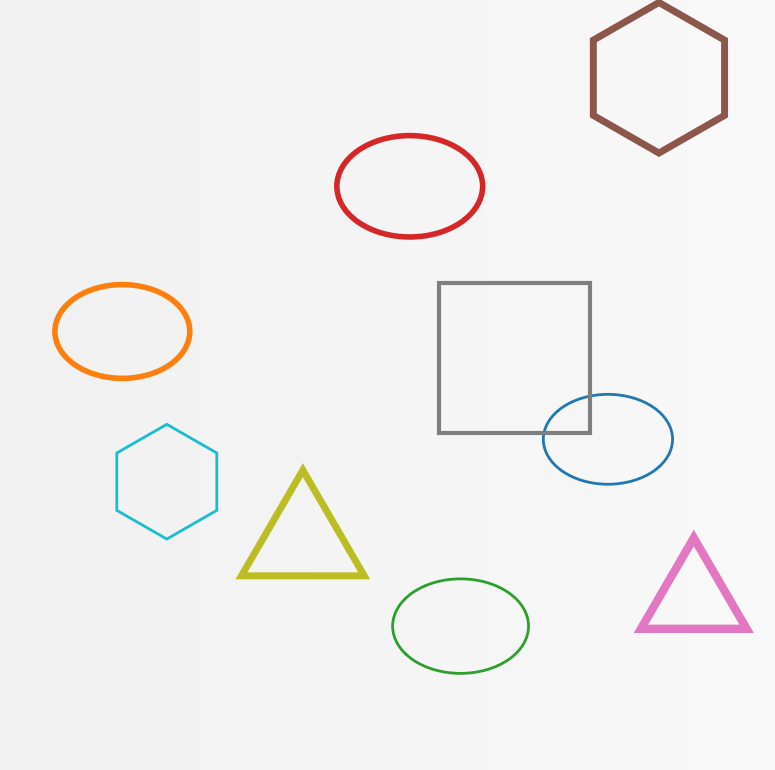[{"shape": "oval", "thickness": 1, "radius": 0.42, "center": [0.784, 0.429]}, {"shape": "oval", "thickness": 2, "radius": 0.44, "center": [0.158, 0.57]}, {"shape": "oval", "thickness": 1, "radius": 0.44, "center": [0.594, 0.187]}, {"shape": "oval", "thickness": 2, "radius": 0.47, "center": [0.529, 0.758]}, {"shape": "hexagon", "thickness": 2.5, "radius": 0.49, "center": [0.85, 0.899]}, {"shape": "triangle", "thickness": 3, "radius": 0.39, "center": [0.895, 0.223]}, {"shape": "square", "thickness": 1.5, "radius": 0.49, "center": [0.664, 0.535]}, {"shape": "triangle", "thickness": 2.5, "radius": 0.46, "center": [0.391, 0.298]}, {"shape": "hexagon", "thickness": 1, "radius": 0.37, "center": [0.215, 0.374]}]